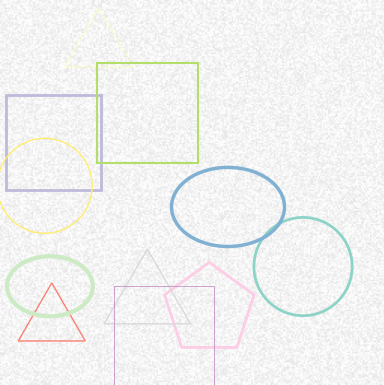[{"shape": "circle", "thickness": 2, "radius": 0.64, "center": [0.787, 0.308]}, {"shape": "triangle", "thickness": 0.5, "radius": 0.51, "center": [0.256, 0.878]}, {"shape": "square", "thickness": 2, "radius": 0.62, "center": [0.138, 0.63]}, {"shape": "triangle", "thickness": 1, "radius": 0.5, "center": [0.134, 0.165]}, {"shape": "oval", "thickness": 2.5, "radius": 0.73, "center": [0.592, 0.462]}, {"shape": "square", "thickness": 1.5, "radius": 0.65, "center": [0.383, 0.707]}, {"shape": "pentagon", "thickness": 2, "radius": 0.61, "center": [0.544, 0.196]}, {"shape": "triangle", "thickness": 1, "radius": 0.65, "center": [0.383, 0.224]}, {"shape": "square", "thickness": 0.5, "radius": 0.65, "center": [0.427, 0.127]}, {"shape": "oval", "thickness": 3, "radius": 0.56, "center": [0.13, 0.257]}, {"shape": "circle", "thickness": 1, "radius": 0.62, "center": [0.116, 0.517]}]